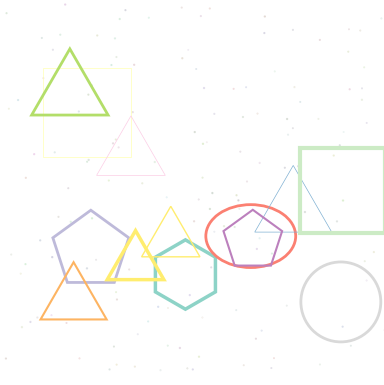[{"shape": "hexagon", "thickness": 2.5, "radius": 0.45, "center": [0.482, 0.287]}, {"shape": "square", "thickness": 0.5, "radius": 0.57, "center": [0.226, 0.708]}, {"shape": "pentagon", "thickness": 2, "radius": 0.52, "center": [0.236, 0.35]}, {"shape": "oval", "thickness": 2, "radius": 0.58, "center": [0.651, 0.387]}, {"shape": "triangle", "thickness": 0.5, "radius": 0.58, "center": [0.762, 0.455]}, {"shape": "triangle", "thickness": 1.5, "radius": 0.5, "center": [0.191, 0.22]}, {"shape": "triangle", "thickness": 2, "radius": 0.57, "center": [0.181, 0.758]}, {"shape": "triangle", "thickness": 0.5, "radius": 0.52, "center": [0.34, 0.596]}, {"shape": "circle", "thickness": 2, "radius": 0.52, "center": [0.885, 0.216]}, {"shape": "pentagon", "thickness": 1.5, "radius": 0.4, "center": [0.657, 0.375]}, {"shape": "square", "thickness": 3, "radius": 0.55, "center": [0.889, 0.505]}, {"shape": "triangle", "thickness": 1, "radius": 0.44, "center": [0.444, 0.377]}, {"shape": "triangle", "thickness": 2.5, "radius": 0.42, "center": [0.352, 0.316]}]